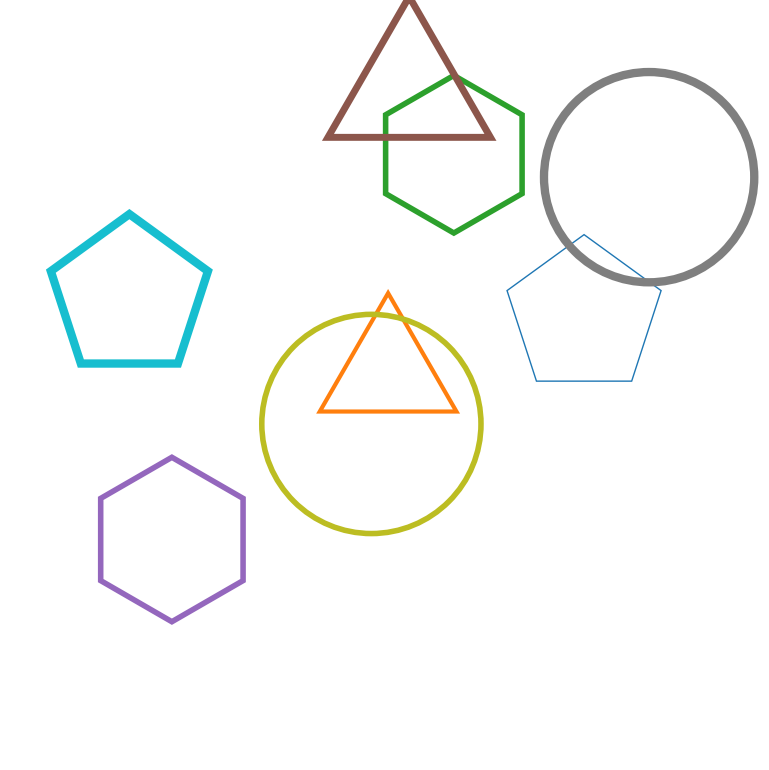[{"shape": "pentagon", "thickness": 0.5, "radius": 0.53, "center": [0.759, 0.59]}, {"shape": "triangle", "thickness": 1.5, "radius": 0.51, "center": [0.504, 0.517]}, {"shape": "hexagon", "thickness": 2, "radius": 0.51, "center": [0.589, 0.8]}, {"shape": "hexagon", "thickness": 2, "radius": 0.53, "center": [0.223, 0.299]}, {"shape": "triangle", "thickness": 2.5, "radius": 0.61, "center": [0.531, 0.883]}, {"shape": "circle", "thickness": 3, "radius": 0.68, "center": [0.843, 0.77]}, {"shape": "circle", "thickness": 2, "radius": 0.71, "center": [0.482, 0.449]}, {"shape": "pentagon", "thickness": 3, "radius": 0.54, "center": [0.168, 0.615]}]